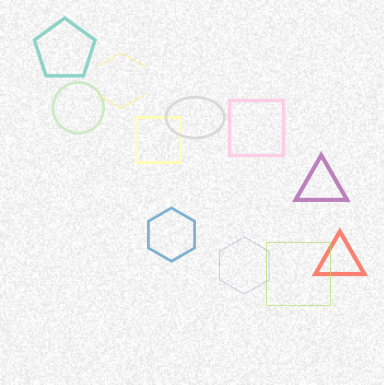[{"shape": "pentagon", "thickness": 2.5, "radius": 0.41, "center": [0.168, 0.87]}, {"shape": "square", "thickness": 2, "radius": 0.29, "center": [0.41, 0.637]}, {"shape": "hexagon", "thickness": 0.5, "radius": 0.37, "center": [0.634, 0.31]}, {"shape": "triangle", "thickness": 3, "radius": 0.37, "center": [0.883, 0.325]}, {"shape": "hexagon", "thickness": 2, "radius": 0.35, "center": [0.446, 0.391]}, {"shape": "square", "thickness": 0.5, "radius": 0.41, "center": [0.774, 0.29]}, {"shape": "square", "thickness": 2.5, "radius": 0.35, "center": [0.665, 0.669]}, {"shape": "oval", "thickness": 2, "radius": 0.38, "center": [0.507, 0.695]}, {"shape": "triangle", "thickness": 3, "radius": 0.39, "center": [0.835, 0.519]}, {"shape": "circle", "thickness": 2, "radius": 0.33, "center": [0.203, 0.72]}, {"shape": "hexagon", "thickness": 0.5, "radius": 0.36, "center": [0.315, 0.791]}]